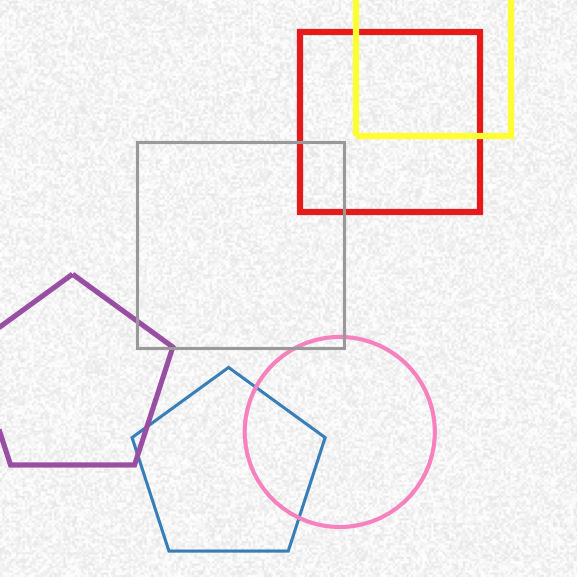[{"shape": "square", "thickness": 3, "radius": 0.78, "center": [0.675, 0.788]}, {"shape": "pentagon", "thickness": 1.5, "radius": 0.88, "center": [0.396, 0.187]}, {"shape": "pentagon", "thickness": 2.5, "radius": 0.91, "center": [0.126, 0.342]}, {"shape": "square", "thickness": 3, "radius": 0.67, "center": [0.75, 0.897]}, {"shape": "circle", "thickness": 2, "radius": 0.82, "center": [0.588, 0.251]}, {"shape": "square", "thickness": 1.5, "radius": 0.89, "center": [0.416, 0.575]}]